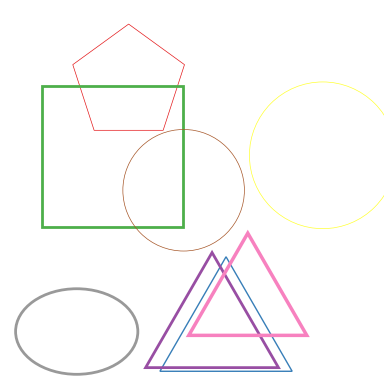[{"shape": "pentagon", "thickness": 0.5, "radius": 0.76, "center": [0.334, 0.785]}, {"shape": "triangle", "thickness": 1, "radius": 0.99, "center": [0.587, 0.135]}, {"shape": "square", "thickness": 2, "radius": 0.91, "center": [0.293, 0.594]}, {"shape": "triangle", "thickness": 2, "radius": 1.0, "center": [0.551, 0.145]}, {"shape": "circle", "thickness": 0.5, "radius": 0.95, "center": [0.838, 0.597]}, {"shape": "circle", "thickness": 0.5, "radius": 0.79, "center": [0.477, 0.506]}, {"shape": "triangle", "thickness": 2.5, "radius": 0.88, "center": [0.644, 0.217]}, {"shape": "oval", "thickness": 2, "radius": 0.79, "center": [0.199, 0.139]}]